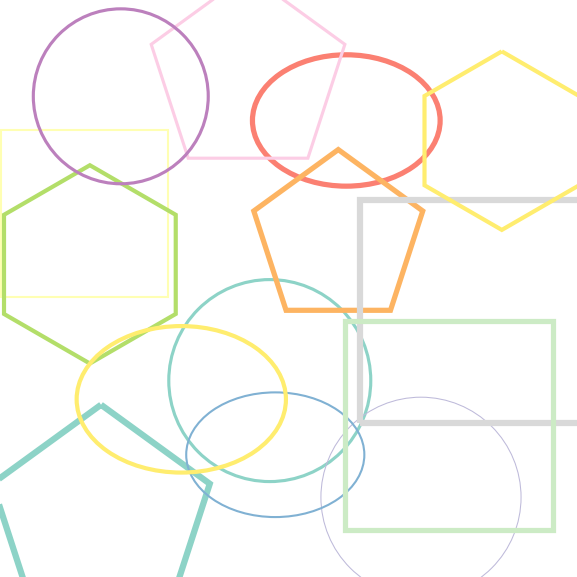[{"shape": "circle", "thickness": 1.5, "radius": 0.87, "center": [0.467, 0.34]}, {"shape": "pentagon", "thickness": 3, "radius": 0.99, "center": [0.175, 0.1]}, {"shape": "square", "thickness": 1, "radius": 0.72, "center": [0.146, 0.629]}, {"shape": "circle", "thickness": 0.5, "radius": 0.87, "center": [0.729, 0.138]}, {"shape": "oval", "thickness": 2.5, "radius": 0.81, "center": [0.6, 0.791]}, {"shape": "oval", "thickness": 1, "radius": 0.77, "center": [0.477, 0.212]}, {"shape": "pentagon", "thickness": 2.5, "radius": 0.77, "center": [0.586, 0.586]}, {"shape": "hexagon", "thickness": 2, "radius": 0.86, "center": [0.156, 0.541]}, {"shape": "pentagon", "thickness": 1.5, "radius": 0.88, "center": [0.43, 0.868]}, {"shape": "square", "thickness": 3, "radius": 0.96, "center": [0.816, 0.46]}, {"shape": "circle", "thickness": 1.5, "radius": 0.76, "center": [0.209, 0.832]}, {"shape": "square", "thickness": 2.5, "radius": 0.9, "center": [0.778, 0.262]}, {"shape": "hexagon", "thickness": 2, "radius": 0.77, "center": [0.869, 0.756]}, {"shape": "oval", "thickness": 2, "radius": 0.91, "center": [0.314, 0.308]}]